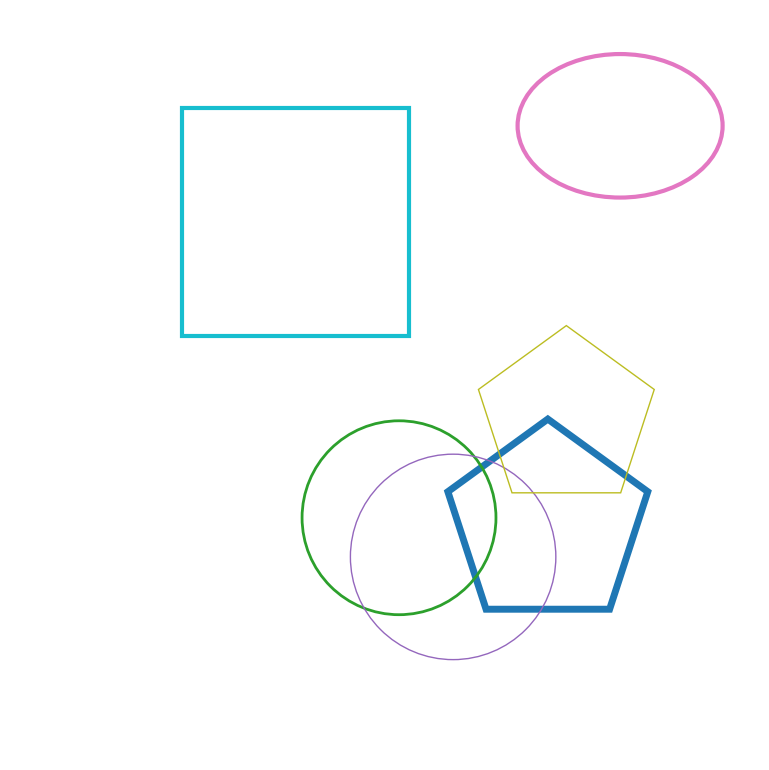[{"shape": "pentagon", "thickness": 2.5, "radius": 0.68, "center": [0.711, 0.319]}, {"shape": "circle", "thickness": 1, "radius": 0.63, "center": [0.518, 0.328]}, {"shape": "circle", "thickness": 0.5, "radius": 0.67, "center": [0.588, 0.277]}, {"shape": "oval", "thickness": 1.5, "radius": 0.67, "center": [0.805, 0.837]}, {"shape": "pentagon", "thickness": 0.5, "radius": 0.6, "center": [0.736, 0.457]}, {"shape": "square", "thickness": 1.5, "radius": 0.74, "center": [0.384, 0.711]}]